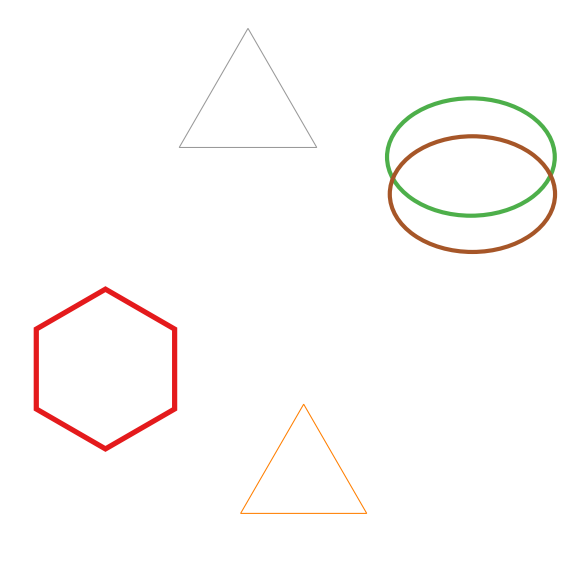[{"shape": "hexagon", "thickness": 2.5, "radius": 0.69, "center": [0.183, 0.36]}, {"shape": "oval", "thickness": 2, "radius": 0.73, "center": [0.815, 0.727]}, {"shape": "triangle", "thickness": 0.5, "radius": 0.63, "center": [0.526, 0.173]}, {"shape": "oval", "thickness": 2, "radius": 0.72, "center": [0.818, 0.663]}, {"shape": "triangle", "thickness": 0.5, "radius": 0.69, "center": [0.429, 0.813]}]